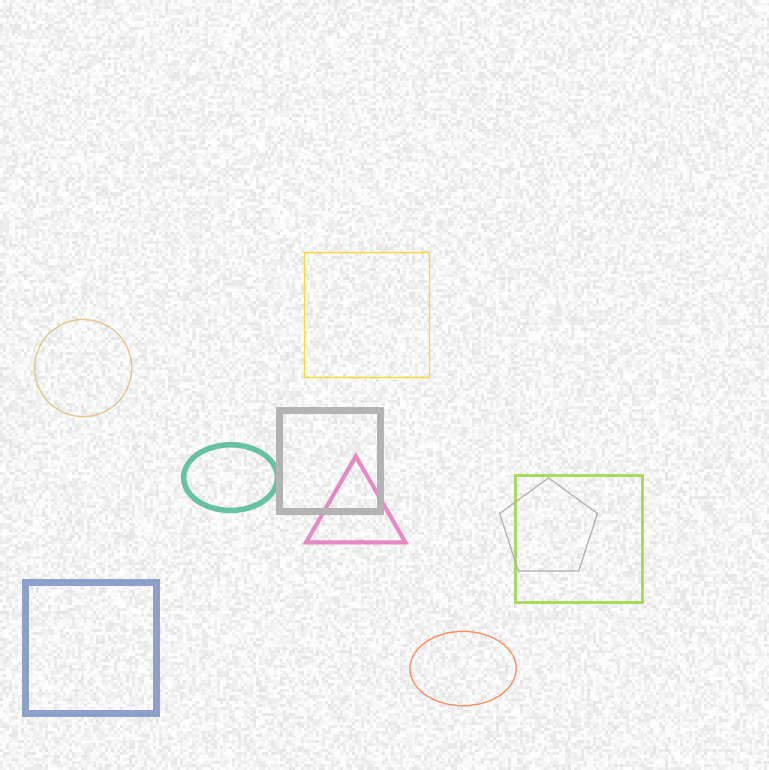[{"shape": "oval", "thickness": 2, "radius": 0.3, "center": [0.299, 0.38]}, {"shape": "oval", "thickness": 0.5, "radius": 0.34, "center": [0.601, 0.132]}, {"shape": "square", "thickness": 2.5, "radius": 0.43, "center": [0.118, 0.159]}, {"shape": "triangle", "thickness": 1.5, "radius": 0.37, "center": [0.462, 0.333]}, {"shape": "square", "thickness": 1, "radius": 0.41, "center": [0.752, 0.301]}, {"shape": "square", "thickness": 0.5, "radius": 0.4, "center": [0.476, 0.592]}, {"shape": "circle", "thickness": 0.5, "radius": 0.32, "center": [0.108, 0.522]}, {"shape": "pentagon", "thickness": 0.5, "radius": 0.33, "center": [0.712, 0.313]}, {"shape": "square", "thickness": 2.5, "radius": 0.33, "center": [0.428, 0.402]}]